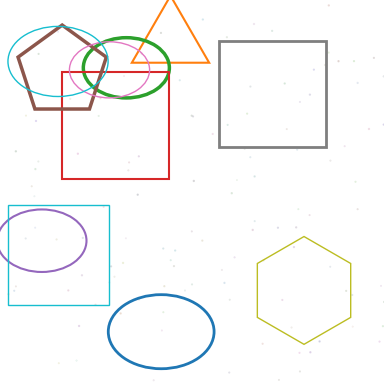[{"shape": "oval", "thickness": 2, "radius": 0.69, "center": [0.419, 0.138]}, {"shape": "triangle", "thickness": 1.5, "radius": 0.58, "center": [0.443, 0.895]}, {"shape": "oval", "thickness": 2.5, "radius": 0.56, "center": [0.328, 0.824]}, {"shape": "square", "thickness": 1.5, "radius": 0.7, "center": [0.3, 0.674]}, {"shape": "oval", "thickness": 1.5, "radius": 0.58, "center": [0.109, 0.375]}, {"shape": "pentagon", "thickness": 2.5, "radius": 0.6, "center": [0.162, 0.814]}, {"shape": "oval", "thickness": 1, "radius": 0.52, "center": [0.284, 0.819]}, {"shape": "square", "thickness": 2, "radius": 0.69, "center": [0.708, 0.756]}, {"shape": "hexagon", "thickness": 1, "radius": 0.7, "center": [0.79, 0.246]}, {"shape": "oval", "thickness": 1, "radius": 0.65, "center": [0.151, 0.84]}, {"shape": "square", "thickness": 1, "radius": 0.65, "center": [0.152, 0.337]}]